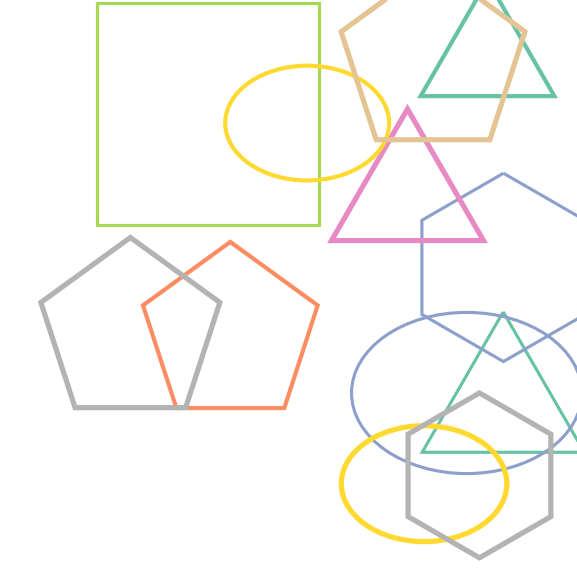[{"shape": "triangle", "thickness": 1.5, "radius": 0.81, "center": [0.871, 0.297]}, {"shape": "triangle", "thickness": 2, "radius": 0.67, "center": [0.844, 0.9]}, {"shape": "pentagon", "thickness": 2, "radius": 0.8, "center": [0.399, 0.421]}, {"shape": "hexagon", "thickness": 1.5, "radius": 0.82, "center": [0.872, 0.536]}, {"shape": "oval", "thickness": 1.5, "radius": 1.0, "center": [0.808, 0.319]}, {"shape": "triangle", "thickness": 2.5, "radius": 0.76, "center": [0.706, 0.659]}, {"shape": "square", "thickness": 1.5, "radius": 0.96, "center": [0.36, 0.801]}, {"shape": "oval", "thickness": 2, "radius": 0.71, "center": [0.532, 0.786]}, {"shape": "oval", "thickness": 2.5, "radius": 0.72, "center": [0.734, 0.162]}, {"shape": "pentagon", "thickness": 2.5, "radius": 0.84, "center": [0.75, 0.893]}, {"shape": "pentagon", "thickness": 2.5, "radius": 0.81, "center": [0.226, 0.425]}, {"shape": "hexagon", "thickness": 2.5, "radius": 0.71, "center": [0.83, 0.176]}]